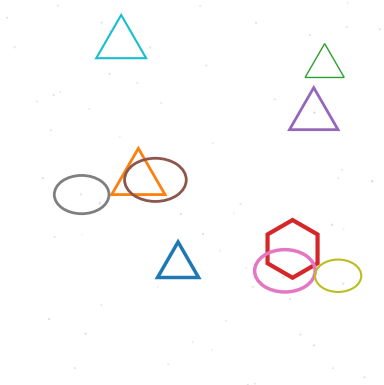[{"shape": "triangle", "thickness": 2.5, "radius": 0.31, "center": [0.463, 0.31]}, {"shape": "triangle", "thickness": 2, "radius": 0.4, "center": [0.359, 0.535]}, {"shape": "triangle", "thickness": 1, "radius": 0.29, "center": [0.843, 0.828]}, {"shape": "hexagon", "thickness": 3, "radius": 0.37, "center": [0.76, 0.354]}, {"shape": "triangle", "thickness": 2, "radius": 0.36, "center": [0.815, 0.7]}, {"shape": "oval", "thickness": 2, "radius": 0.4, "center": [0.404, 0.533]}, {"shape": "oval", "thickness": 2.5, "radius": 0.39, "center": [0.74, 0.297]}, {"shape": "oval", "thickness": 2, "radius": 0.36, "center": [0.212, 0.495]}, {"shape": "oval", "thickness": 1.5, "radius": 0.3, "center": [0.878, 0.284]}, {"shape": "triangle", "thickness": 1.5, "radius": 0.37, "center": [0.315, 0.886]}]